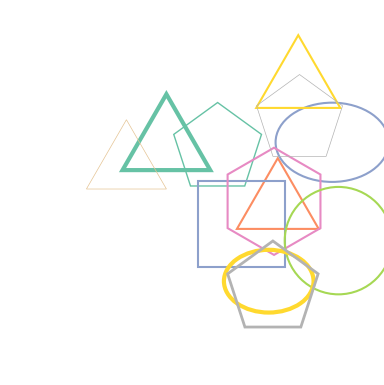[{"shape": "triangle", "thickness": 3, "radius": 0.66, "center": [0.432, 0.624]}, {"shape": "pentagon", "thickness": 1, "radius": 0.6, "center": [0.565, 0.614]}, {"shape": "triangle", "thickness": 1.5, "radius": 0.61, "center": [0.722, 0.467]}, {"shape": "square", "thickness": 1.5, "radius": 0.56, "center": [0.628, 0.417]}, {"shape": "oval", "thickness": 1.5, "radius": 0.74, "center": [0.863, 0.63]}, {"shape": "hexagon", "thickness": 1.5, "radius": 0.7, "center": [0.712, 0.477]}, {"shape": "circle", "thickness": 1.5, "radius": 0.7, "center": [0.879, 0.375]}, {"shape": "triangle", "thickness": 1.5, "radius": 0.63, "center": [0.775, 0.783]}, {"shape": "oval", "thickness": 3, "radius": 0.58, "center": [0.698, 0.27]}, {"shape": "triangle", "thickness": 0.5, "radius": 0.6, "center": [0.328, 0.569]}, {"shape": "pentagon", "thickness": 2, "radius": 0.62, "center": [0.709, 0.251]}, {"shape": "pentagon", "thickness": 0.5, "radius": 0.59, "center": [0.778, 0.689]}]